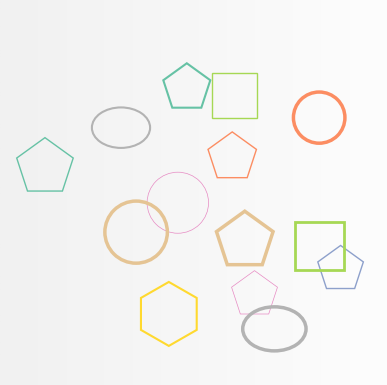[{"shape": "pentagon", "thickness": 1.5, "radius": 0.32, "center": [0.482, 0.772]}, {"shape": "pentagon", "thickness": 1, "radius": 0.38, "center": [0.116, 0.566]}, {"shape": "pentagon", "thickness": 1, "radius": 0.33, "center": [0.599, 0.592]}, {"shape": "circle", "thickness": 2.5, "radius": 0.33, "center": [0.824, 0.694]}, {"shape": "pentagon", "thickness": 1, "radius": 0.31, "center": [0.879, 0.301]}, {"shape": "pentagon", "thickness": 0.5, "radius": 0.31, "center": [0.657, 0.235]}, {"shape": "circle", "thickness": 0.5, "radius": 0.4, "center": [0.459, 0.473]}, {"shape": "square", "thickness": 1, "radius": 0.29, "center": [0.605, 0.752]}, {"shape": "square", "thickness": 2, "radius": 0.31, "center": [0.824, 0.362]}, {"shape": "hexagon", "thickness": 1.5, "radius": 0.42, "center": [0.436, 0.185]}, {"shape": "pentagon", "thickness": 2.5, "radius": 0.38, "center": [0.632, 0.375]}, {"shape": "circle", "thickness": 2.5, "radius": 0.4, "center": [0.351, 0.397]}, {"shape": "oval", "thickness": 2.5, "radius": 0.41, "center": [0.708, 0.146]}, {"shape": "oval", "thickness": 1.5, "radius": 0.38, "center": [0.312, 0.668]}]